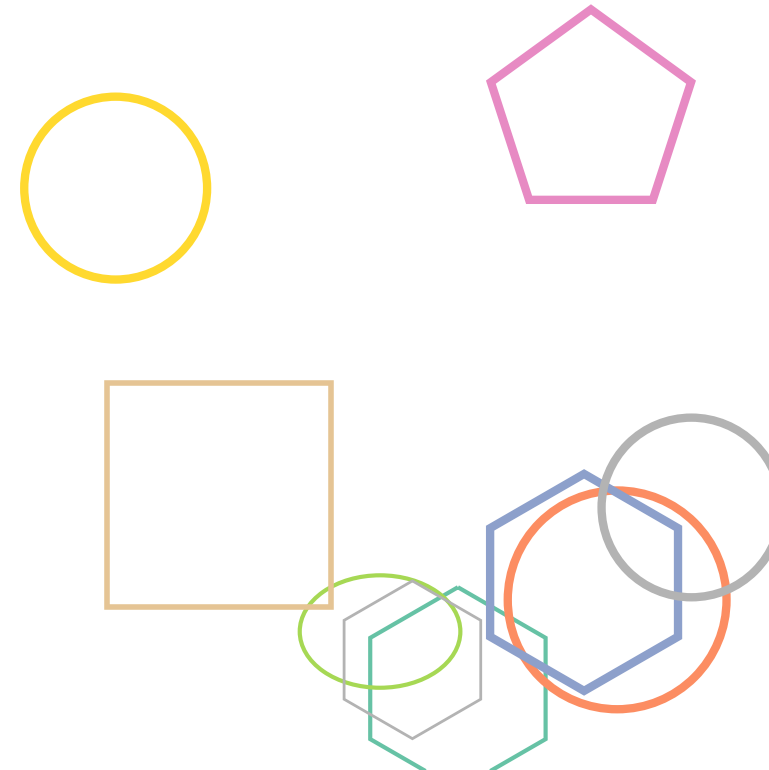[{"shape": "hexagon", "thickness": 1.5, "radius": 0.66, "center": [0.595, 0.106]}, {"shape": "circle", "thickness": 3, "radius": 0.71, "center": [0.801, 0.221]}, {"shape": "hexagon", "thickness": 3, "radius": 0.7, "center": [0.759, 0.244]}, {"shape": "pentagon", "thickness": 3, "radius": 0.68, "center": [0.767, 0.851]}, {"shape": "oval", "thickness": 1.5, "radius": 0.52, "center": [0.494, 0.18]}, {"shape": "circle", "thickness": 3, "radius": 0.59, "center": [0.15, 0.756]}, {"shape": "square", "thickness": 2, "radius": 0.73, "center": [0.285, 0.357]}, {"shape": "hexagon", "thickness": 1, "radius": 0.51, "center": [0.536, 0.143]}, {"shape": "circle", "thickness": 3, "radius": 0.58, "center": [0.898, 0.341]}]